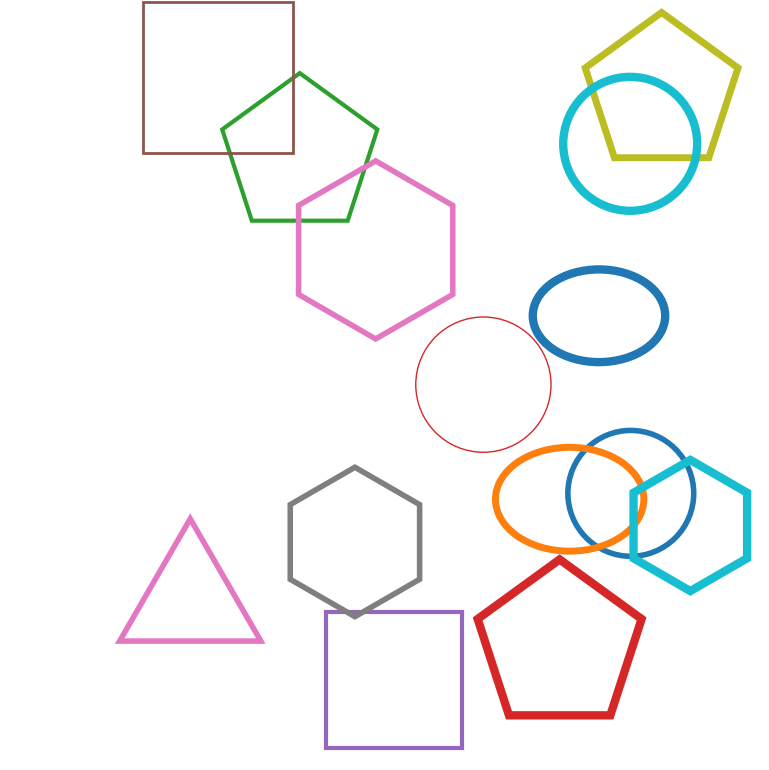[{"shape": "oval", "thickness": 3, "radius": 0.43, "center": [0.778, 0.59]}, {"shape": "circle", "thickness": 2, "radius": 0.41, "center": [0.819, 0.359]}, {"shape": "oval", "thickness": 2.5, "radius": 0.48, "center": [0.74, 0.352]}, {"shape": "pentagon", "thickness": 1.5, "radius": 0.53, "center": [0.389, 0.799]}, {"shape": "pentagon", "thickness": 3, "radius": 0.56, "center": [0.727, 0.162]}, {"shape": "circle", "thickness": 0.5, "radius": 0.44, "center": [0.628, 0.5]}, {"shape": "square", "thickness": 1.5, "radius": 0.44, "center": [0.511, 0.117]}, {"shape": "square", "thickness": 1, "radius": 0.49, "center": [0.283, 0.899]}, {"shape": "triangle", "thickness": 2, "radius": 0.53, "center": [0.247, 0.22]}, {"shape": "hexagon", "thickness": 2, "radius": 0.58, "center": [0.488, 0.675]}, {"shape": "hexagon", "thickness": 2, "radius": 0.49, "center": [0.461, 0.296]}, {"shape": "pentagon", "thickness": 2.5, "radius": 0.52, "center": [0.859, 0.88]}, {"shape": "circle", "thickness": 3, "radius": 0.43, "center": [0.818, 0.813]}, {"shape": "hexagon", "thickness": 3, "radius": 0.43, "center": [0.897, 0.318]}]